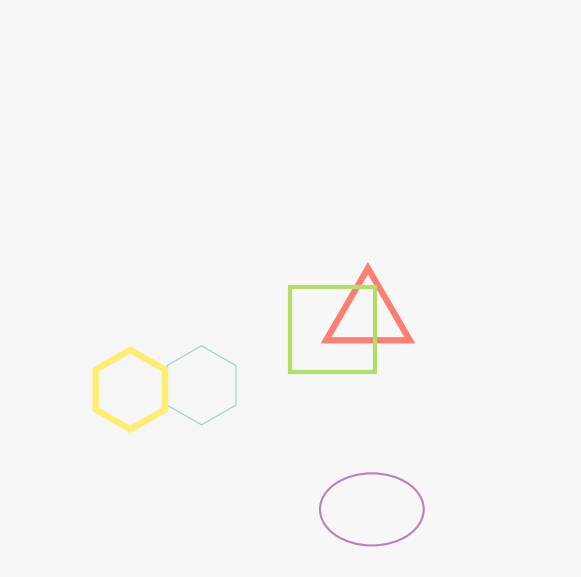[{"shape": "hexagon", "thickness": 0.5, "radius": 0.34, "center": [0.347, 0.332]}, {"shape": "triangle", "thickness": 3, "radius": 0.42, "center": [0.633, 0.452]}, {"shape": "square", "thickness": 2, "radius": 0.37, "center": [0.572, 0.428]}, {"shape": "oval", "thickness": 1, "radius": 0.45, "center": [0.64, 0.117]}, {"shape": "hexagon", "thickness": 3, "radius": 0.34, "center": [0.224, 0.324]}]